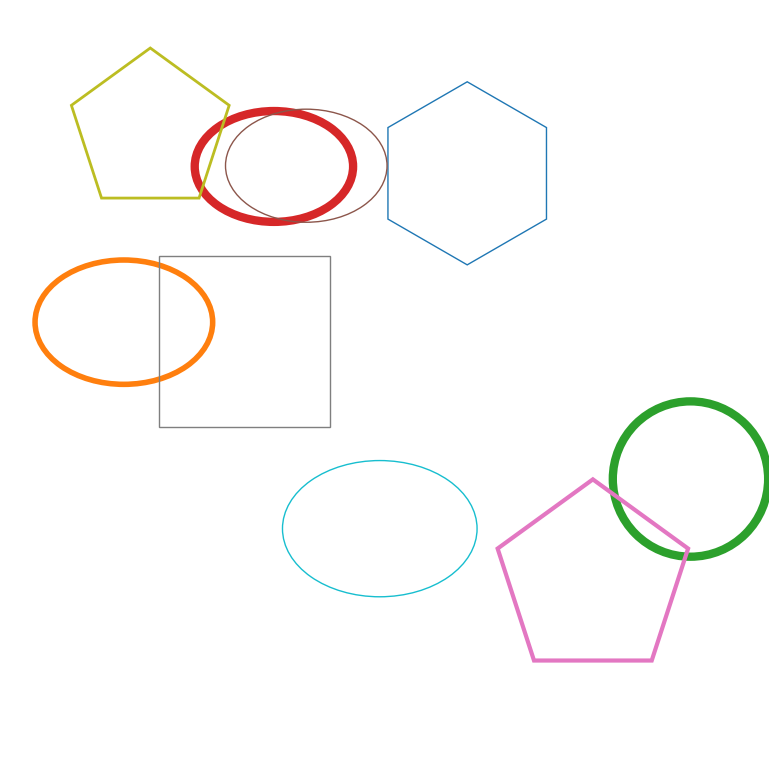[{"shape": "hexagon", "thickness": 0.5, "radius": 0.59, "center": [0.607, 0.775]}, {"shape": "oval", "thickness": 2, "radius": 0.58, "center": [0.161, 0.582]}, {"shape": "circle", "thickness": 3, "radius": 0.5, "center": [0.897, 0.378]}, {"shape": "oval", "thickness": 3, "radius": 0.51, "center": [0.356, 0.784]}, {"shape": "oval", "thickness": 0.5, "radius": 0.52, "center": [0.398, 0.785]}, {"shape": "pentagon", "thickness": 1.5, "radius": 0.65, "center": [0.77, 0.247]}, {"shape": "square", "thickness": 0.5, "radius": 0.56, "center": [0.318, 0.556]}, {"shape": "pentagon", "thickness": 1, "radius": 0.54, "center": [0.195, 0.83]}, {"shape": "oval", "thickness": 0.5, "radius": 0.63, "center": [0.493, 0.313]}]